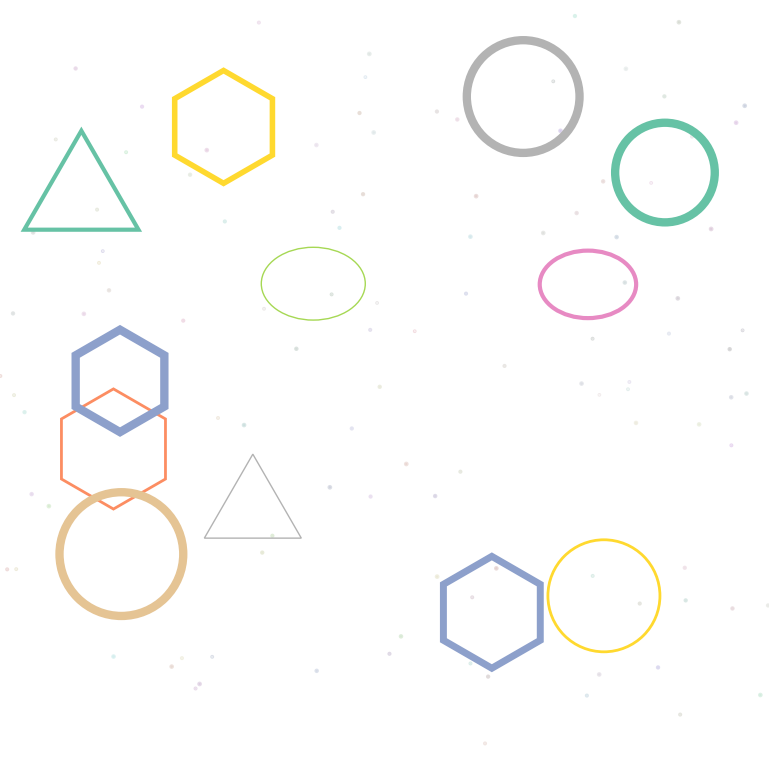[{"shape": "triangle", "thickness": 1.5, "radius": 0.43, "center": [0.106, 0.745]}, {"shape": "circle", "thickness": 3, "radius": 0.32, "center": [0.864, 0.776]}, {"shape": "hexagon", "thickness": 1, "radius": 0.39, "center": [0.147, 0.417]}, {"shape": "hexagon", "thickness": 2.5, "radius": 0.36, "center": [0.639, 0.205]}, {"shape": "hexagon", "thickness": 3, "radius": 0.33, "center": [0.156, 0.505]}, {"shape": "oval", "thickness": 1.5, "radius": 0.31, "center": [0.764, 0.631]}, {"shape": "oval", "thickness": 0.5, "radius": 0.34, "center": [0.407, 0.632]}, {"shape": "circle", "thickness": 1, "radius": 0.36, "center": [0.784, 0.226]}, {"shape": "hexagon", "thickness": 2, "radius": 0.37, "center": [0.29, 0.835]}, {"shape": "circle", "thickness": 3, "radius": 0.4, "center": [0.158, 0.28]}, {"shape": "triangle", "thickness": 0.5, "radius": 0.36, "center": [0.328, 0.337]}, {"shape": "circle", "thickness": 3, "radius": 0.37, "center": [0.679, 0.875]}]